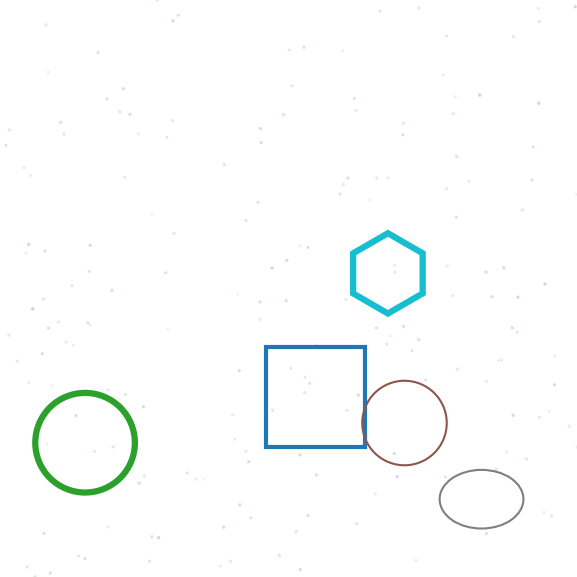[{"shape": "square", "thickness": 2, "radius": 0.43, "center": [0.546, 0.312]}, {"shape": "circle", "thickness": 3, "radius": 0.43, "center": [0.147, 0.233]}, {"shape": "circle", "thickness": 1, "radius": 0.37, "center": [0.7, 0.267]}, {"shape": "oval", "thickness": 1, "radius": 0.36, "center": [0.834, 0.135]}, {"shape": "hexagon", "thickness": 3, "radius": 0.35, "center": [0.672, 0.526]}]